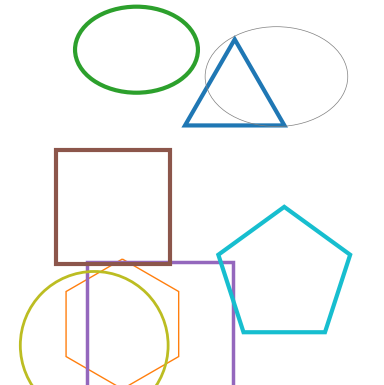[{"shape": "triangle", "thickness": 3, "radius": 0.75, "center": [0.61, 0.749]}, {"shape": "hexagon", "thickness": 1, "radius": 0.84, "center": [0.318, 0.158]}, {"shape": "oval", "thickness": 3, "radius": 0.8, "center": [0.355, 0.871]}, {"shape": "square", "thickness": 2.5, "radius": 0.95, "center": [0.415, 0.13]}, {"shape": "square", "thickness": 3, "radius": 0.74, "center": [0.294, 0.462]}, {"shape": "oval", "thickness": 0.5, "radius": 0.93, "center": [0.718, 0.801]}, {"shape": "circle", "thickness": 2, "radius": 0.96, "center": [0.245, 0.103]}, {"shape": "pentagon", "thickness": 3, "radius": 0.9, "center": [0.738, 0.283]}]